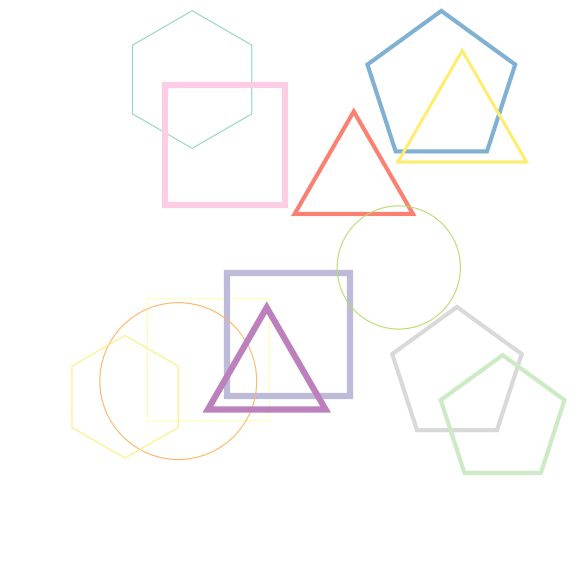[{"shape": "hexagon", "thickness": 0.5, "radius": 0.6, "center": [0.333, 0.861]}, {"shape": "square", "thickness": 0.5, "radius": 0.53, "center": [0.361, 0.377]}, {"shape": "square", "thickness": 3, "radius": 0.53, "center": [0.499, 0.42]}, {"shape": "triangle", "thickness": 2, "radius": 0.59, "center": [0.613, 0.688]}, {"shape": "pentagon", "thickness": 2, "radius": 0.67, "center": [0.764, 0.846]}, {"shape": "circle", "thickness": 0.5, "radius": 0.68, "center": [0.309, 0.339]}, {"shape": "circle", "thickness": 0.5, "radius": 0.53, "center": [0.691, 0.536]}, {"shape": "square", "thickness": 3, "radius": 0.52, "center": [0.39, 0.748]}, {"shape": "pentagon", "thickness": 2, "radius": 0.59, "center": [0.791, 0.35]}, {"shape": "triangle", "thickness": 3, "radius": 0.59, "center": [0.462, 0.349]}, {"shape": "pentagon", "thickness": 2, "radius": 0.56, "center": [0.87, 0.272]}, {"shape": "hexagon", "thickness": 0.5, "radius": 0.53, "center": [0.217, 0.312]}, {"shape": "triangle", "thickness": 1.5, "radius": 0.64, "center": [0.8, 0.783]}]